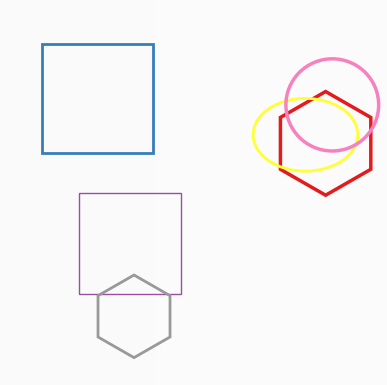[{"shape": "hexagon", "thickness": 2.5, "radius": 0.67, "center": [0.84, 0.628]}, {"shape": "square", "thickness": 2, "radius": 0.71, "center": [0.251, 0.744]}, {"shape": "square", "thickness": 1, "radius": 0.65, "center": [0.336, 0.367]}, {"shape": "oval", "thickness": 2, "radius": 0.68, "center": [0.788, 0.65]}, {"shape": "circle", "thickness": 2.5, "radius": 0.6, "center": [0.858, 0.728]}, {"shape": "hexagon", "thickness": 2, "radius": 0.54, "center": [0.346, 0.178]}]